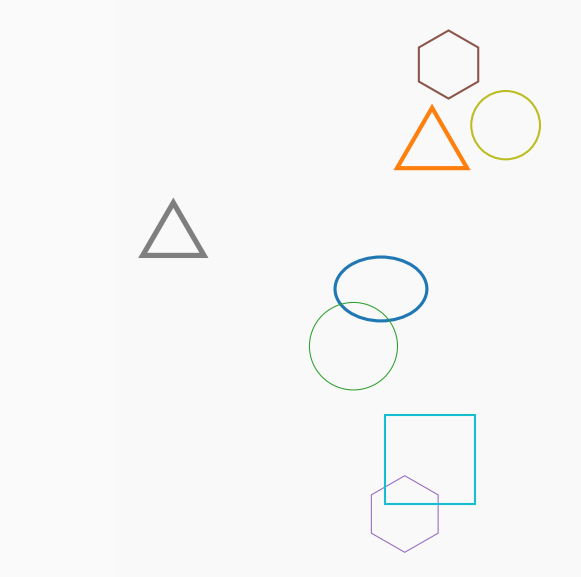[{"shape": "oval", "thickness": 1.5, "radius": 0.4, "center": [0.655, 0.499]}, {"shape": "triangle", "thickness": 2, "radius": 0.35, "center": [0.743, 0.743]}, {"shape": "circle", "thickness": 0.5, "radius": 0.38, "center": [0.608, 0.4]}, {"shape": "hexagon", "thickness": 0.5, "radius": 0.33, "center": [0.696, 0.109]}, {"shape": "hexagon", "thickness": 1, "radius": 0.29, "center": [0.772, 0.887]}, {"shape": "triangle", "thickness": 2.5, "radius": 0.3, "center": [0.298, 0.587]}, {"shape": "circle", "thickness": 1, "radius": 0.3, "center": [0.87, 0.782]}, {"shape": "square", "thickness": 1, "radius": 0.38, "center": [0.74, 0.204]}]